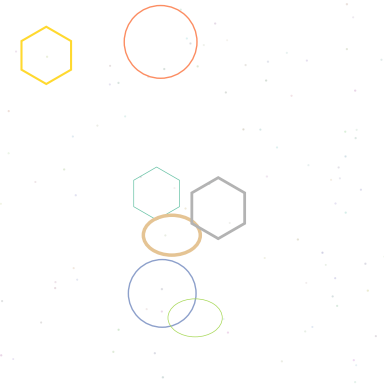[{"shape": "hexagon", "thickness": 0.5, "radius": 0.34, "center": [0.407, 0.498]}, {"shape": "circle", "thickness": 1, "radius": 0.47, "center": [0.417, 0.891]}, {"shape": "circle", "thickness": 1, "radius": 0.44, "center": [0.421, 0.238]}, {"shape": "oval", "thickness": 0.5, "radius": 0.35, "center": [0.507, 0.174]}, {"shape": "hexagon", "thickness": 1.5, "radius": 0.37, "center": [0.12, 0.856]}, {"shape": "oval", "thickness": 2.5, "radius": 0.37, "center": [0.446, 0.389]}, {"shape": "hexagon", "thickness": 2, "radius": 0.4, "center": [0.567, 0.459]}]